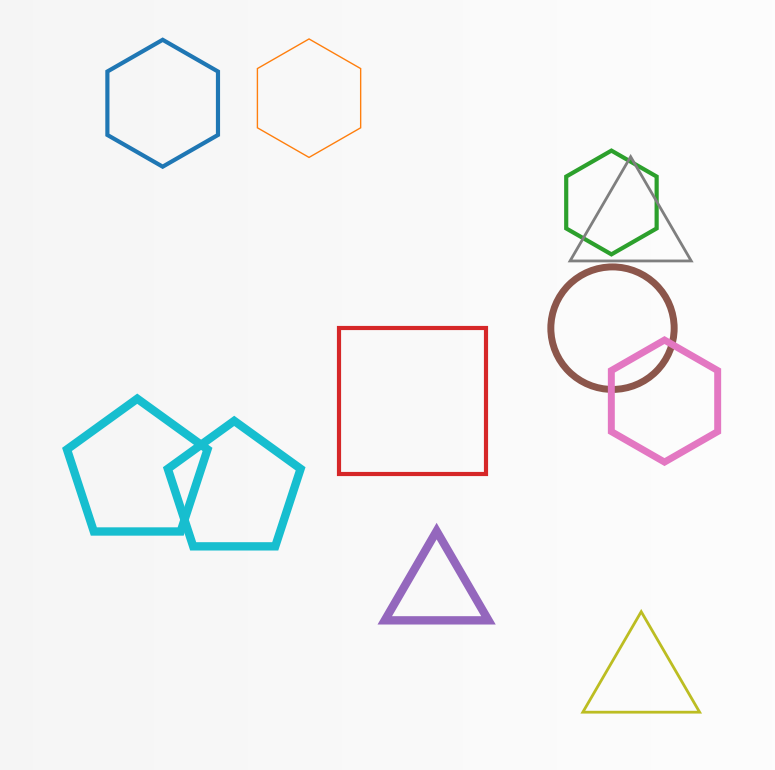[{"shape": "hexagon", "thickness": 1.5, "radius": 0.41, "center": [0.21, 0.866]}, {"shape": "hexagon", "thickness": 0.5, "radius": 0.38, "center": [0.399, 0.872]}, {"shape": "hexagon", "thickness": 1.5, "radius": 0.34, "center": [0.789, 0.737]}, {"shape": "square", "thickness": 1.5, "radius": 0.47, "center": [0.532, 0.479]}, {"shape": "triangle", "thickness": 3, "radius": 0.39, "center": [0.563, 0.233]}, {"shape": "circle", "thickness": 2.5, "radius": 0.4, "center": [0.79, 0.574]}, {"shape": "hexagon", "thickness": 2.5, "radius": 0.4, "center": [0.857, 0.479]}, {"shape": "triangle", "thickness": 1, "radius": 0.45, "center": [0.814, 0.706]}, {"shape": "triangle", "thickness": 1, "radius": 0.44, "center": [0.827, 0.119]}, {"shape": "pentagon", "thickness": 3, "radius": 0.45, "center": [0.302, 0.363]}, {"shape": "pentagon", "thickness": 3, "radius": 0.48, "center": [0.177, 0.387]}]